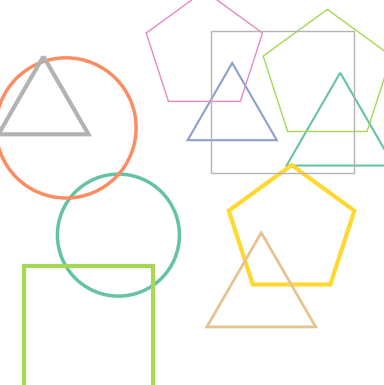[{"shape": "triangle", "thickness": 1.5, "radius": 0.8, "center": [0.884, 0.65]}, {"shape": "circle", "thickness": 2.5, "radius": 0.79, "center": [0.308, 0.389]}, {"shape": "circle", "thickness": 2.5, "radius": 0.91, "center": [0.171, 0.668]}, {"shape": "triangle", "thickness": 1.5, "radius": 0.67, "center": [0.603, 0.703]}, {"shape": "pentagon", "thickness": 1, "radius": 0.79, "center": [0.531, 0.865]}, {"shape": "square", "thickness": 3, "radius": 0.84, "center": [0.229, 0.14]}, {"shape": "pentagon", "thickness": 1, "radius": 0.88, "center": [0.85, 0.8]}, {"shape": "pentagon", "thickness": 3, "radius": 0.86, "center": [0.757, 0.4]}, {"shape": "triangle", "thickness": 2, "radius": 0.82, "center": [0.679, 0.233]}, {"shape": "triangle", "thickness": 3, "radius": 0.68, "center": [0.113, 0.719]}, {"shape": "square", "thickness": 1, "radius": 0.92, "center": [0.733, 0.734]}]